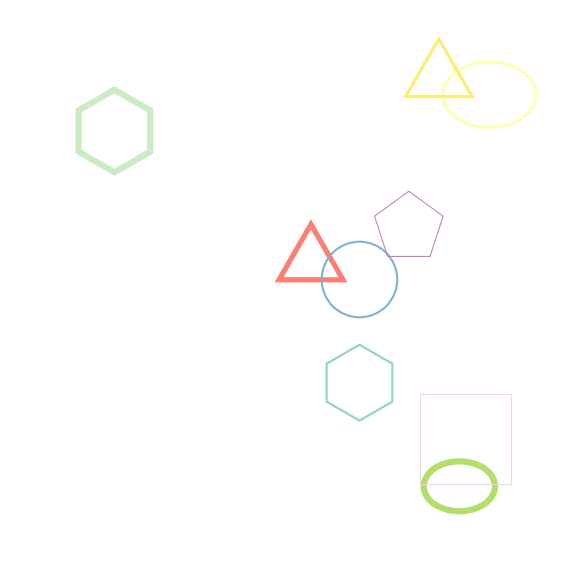[{"shape": "hexagon", "thickness": 1, "radius": 0.33, "center": [0.623, 0.337]}, {"shape": "oval", "thickness": 1.5, "radius": 0.4, "center": [0.848, 0.835]}, {"shape": "triangle", "thickness": 2.5, "radius": 0.32, "center": [0.539, 0.547]}, {"shape": "circle", "thickness": 1, "radius": 0.33, "center": [0.622, 0.515]}, {"shape": "oval", "thickness": 3, "radius": 0.31, "center": [0.795, 0.157]}, {"shape": "square", "thickness": 0.5, "radius": 0.39, "center": [0.806, 0.239]}, {"shape": "pentagon", "thickness": 0.5, "radius": 0.31, "center": [0.708, 0.606]}, {"shape": "hexagon", "thickness": 3, "radius": 0.36, "center": [0.198, 0.772]}, {"shape": "triangle", "thickness": 1.5, "radius": 0.33, "center": [0.76, 0.865]}]